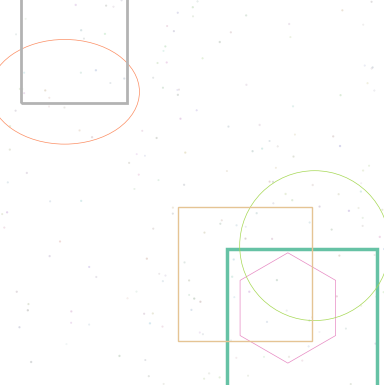[{"shape": "square", "thickness": 2.5, "radius": 0.98, "center": [0.785, 0.157]}, {"shape": "oval", "thickness": 0.5, "radius": 0.97, "center": [0.168, 0.762]}, {"shape": "hexagon", "thickness": 0.5, "radius": 0.72, "center": [0.748, 0.2]}, {"shape": "circle", "thickness": 0.5, "radius": 0.97, "center": [0.817, 0.362]}, {"shape": "square", "thickness": 1, "radius": 0.87, "center": [0.637, 0.289]}, {"shape": "square", "thickness": 2, "radius": 0.69, "center": [0.193, 0.87]}]